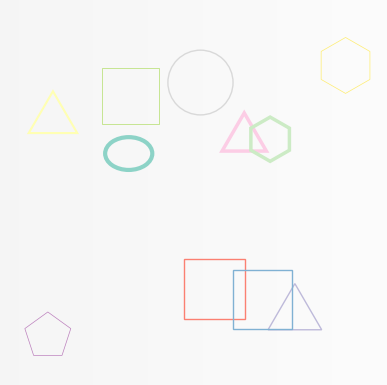[{"shape": "oval", "thickness": 3, "radius": 0.3, "center": [0.332, 0.601]}, {"shape": "triangle", "thickness": 1.5, "radius": 0.36, "center": [0.137, 0.691]}, {"shape": "triangle", "thickness": 1, "radius": 0.4, "center": [0.761, 0.183]}, {"shape": "square", "thickness": 1, "radius": 0.39, "center": [0.554, 0.249]}, {"shape": "square", "thickness": 1, "radius": 0.38, "center": [0.677, 0.221]}, {"shape": "square", "thickness": 0.5, "radius": 0.37, "center": [0.337, 0.751]}, {"shape": "triangle", "thickness": 2.5, "radius": 0.33, "center": [0.63, 0.641]}, {"shape": "circle", "thickness": 1, "radius": 0.42, "center": [0.517, 0.786]}, {"shape": "pentagon", "thickness": 0.5, "radius": 0.31, "center": [0.123, 0.127]}, {"shape": "hexagon", "thickness": 2.5, "radius": 0.29, "center": [0.697, 0.638]}, {"shape": "hexagon", "thickness": 0.5, "radius": 0.36, "center": [0.892, 0.83]}]